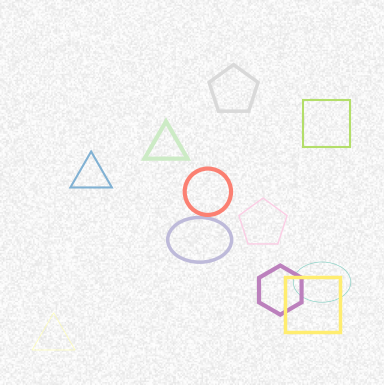[{"shape": "oval", "thickness": 0.5, "radius": 0.37, "center": [0.836, 0.267]}, {"shape": "triangle", "thickness": 0.5, "radius": 0.32, "center": [0.139, 0.123]}, {"shape": "oval", "thickness": 2.5, "radius": 0.42, "center": [0.519, 0.377]}, {"shape": "circle", "thickness": 3, "radius": 0.3, "center": [0.54, 0.502]}, {"shape": "triangle", "thickness": 1.5, "radius": 0.31, "center": [0.237, 0.544]}, {"shape": "square", "thickness": 1.5, "radius": 0.3, "center": [0.849, 0.679]}, {"shape": "pentagon", "thickness": 1, "radius": 0.33, "center": [0.683, 0.42]}, {"shape": "pentagon", "thickness": 2.5, "radius": 0.33, "center": [0.607, 0.765]}, {"shape": "hexagon", "thickness": 3, "radius": 0.32, "center": [0.728, 0.247]}, {"shape": "triangle", "thickness": 3, "radius": 0.32, "center": [0.431, 0.62]}, {"shape": "square", "thickness": 2.5, "radius": 0.36, "center": [0.812, 0.208]}]